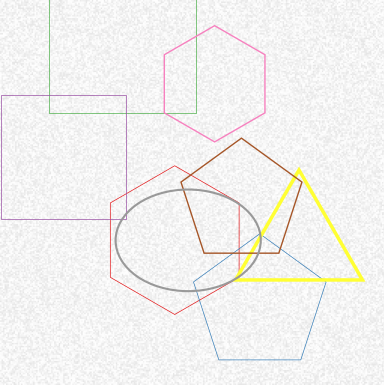[{"shape": "hexagon", "thickness": 0.5, "radius": 0.97, "center": [0.454, 0.376]}, {"shape": "pentagon", "thickness": 0.5, "radius": 0.91, "center": [0.675, 0.212]}, {"shape": "square", "thickness": 0.5, "radius": 0.95, "center": [0.319, 0.898]}, {"shape": "square", "thickness": 0.5, "radius": 0.81, "center": [0.166, 0.593]}, {"shape": "triangle", "thickness": 2.5, "radius": 0.95, "center": [0.777, 0.368]}, {"shape": "pentagon", "thickness": 1, "radius": 0.83, "center": [0.627, 0.476]}, {"shape": "hexagon", "thickness": 1, "radius": 0.75, "center": [0.557, 0.782]}, {"shape": "oval", "thickness": 1.5, "radius": 0.94, "center": [0.489, 0.376]}]